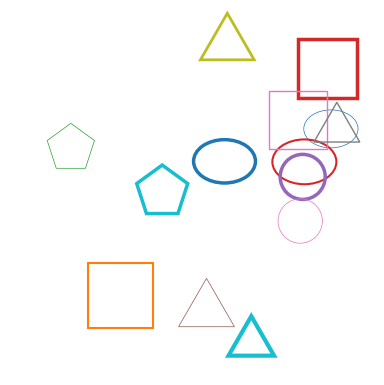[{"shape": "oval", "thickness": 0.5, "radius": 0.35, "center": [0.859, 0.665]}, {"shape": "oval", "thickness": 2.5, "radius": 0.4, "center": [0.583, 0.581]}, {"shape": "square", "thickness": 1.5, "radius": 0.43, "center": [0.313, 0.233]}, {"shape": "pentagon", "thickness": 0.5, "radius": 0.32, "center": [0.184, 0.615]}, {"shape": "square", "thickness": 2.5, "radius": 0.38, "center": [0.851, 0.822]}, {"shape": "oval", "thickness": 1.5, "radius": 0.42, "center": [0.791, 0.58]}, {"shape": "circle", "thickness": 2.5, "radius": 0.29, "center": [0.786, 0.541]}, {"shape": "triangle", "thickness": 0.5, "radius": 0.42, "center": [0.536, 0.193]}, {"shape": "circle", "thickness": 0.5, "radius": 0.29, "center": [0.78, 0.426]}, {"shape": "square", "thickness": 1, "radius": 0.37, "center": [0.775, 0.688]}, {"shape": "triangle", "thickness": 1, "radius": 0.34, "center": [0.875, 0.665]}, {"shape": "triangle", "thickness": 2, "radius": 0.4, "center": [0.59, 0.885]}, {"shape": "triangle", "thickness": 3, "radius": 0.34, "center": [0.653, 0.11]}, {"shape": "pentagon", "thickness": 2.5, "radius": 0.35, "center": [0.421, 0.502]}]